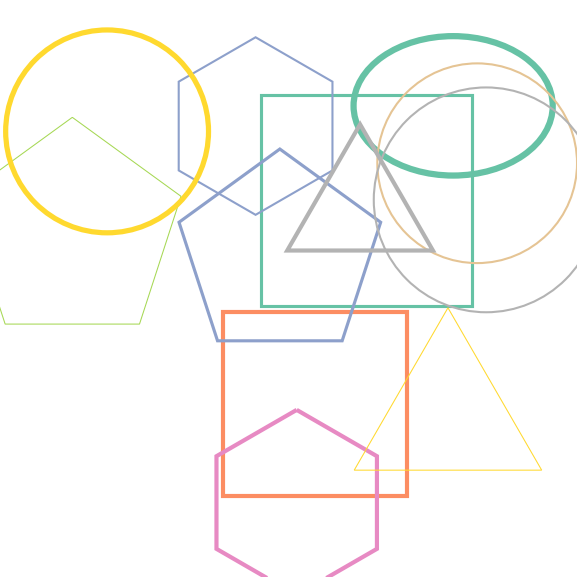[{"shape": "square", "thickness": 1.5, "radius": 0.92, "center": [0.634, 0.652]}, {"shape": "oval", "thickness": 3, "radius": 0.86, "center": [0.785, 0.816]}, {"shape": "square", "thickness": 2, "radius": 0.8, "center": [0.546, 0.3]}, {"shape": "pentagon", "thickness": 1.5, "radius": 0.92, "center": [0.485, 0.558]}, {"shape": "hexagon", "thickness": 1, "radius": 0.77, "center": [0.443, 0.781]}, {"shape": "hexagon", "thickness": 2, "radius": 0.8, "center": [0.514, 0.129]}, {"shape": "pentagon", "thickness": 0.5, "radius": 0.99, "center": [0.125, 0.598]}, {"shape": "triangle", "thickness": 0.5, "radius": 0.94, "center": [0.776, 0.279]}, {"shape": "circle", "thickness": 2.5, "radius": 0.88, "center": [0.185, 0.772]}, {"shape": "circle", "thickness": 1, "radius": 0.86, "center": [0.826, 0.716]}, {"shape": "circle", "thickness": 1, "radius": 0.97, "center": [0.842, 0.653]}, {"shape": "triangle", "thickness": 2, "radius": 0.73, "center": [0.624, 0.638]}]